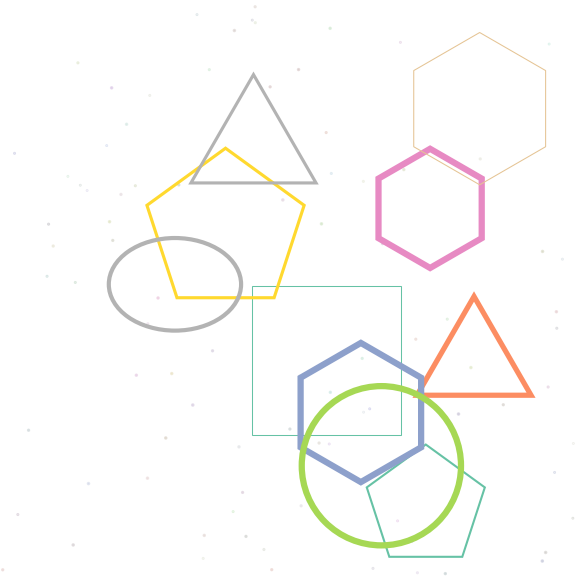[{"shape": "pentagon", "thickness": 1, "radius": 0.54, "center": [0.737, 0.122]}, {"shape": "square", "thickness": 0.5, "radius": 0.64, "center": [0.566, 0.375]}, {"shape": "triangle", "thickness": 2.5, "radius": 0.57, "center": [0.821, 0.372]}, {"shape": "hexagon", "thickness": 3, "radius": 0.6, "center": [0.625, 0.285]}, {"shape": "hexagon", "thickness": 3, "radius": 0.52, "center": [0.745, 0.638]}, {"shape": "circle", "thickness": 3, "radius": 0.69, "center": [0.66, 0.193]}, {"shape": "pentagon", "thickness": 1.5, "radius": 0.72, "center": [0.391, 0.599]}, {"shape": "hexagon", "thickness": 0.5, "radius": 0.66, "center": [0.831, 0.811]}, {"shape": "oval", "thickness": 2, "radius": 0.57, "center": [0.303, 0.507]}, {"shape": "triangle", "thickness": 1.5, "radius": 0.63, "center": [0.439, 0.745]}]